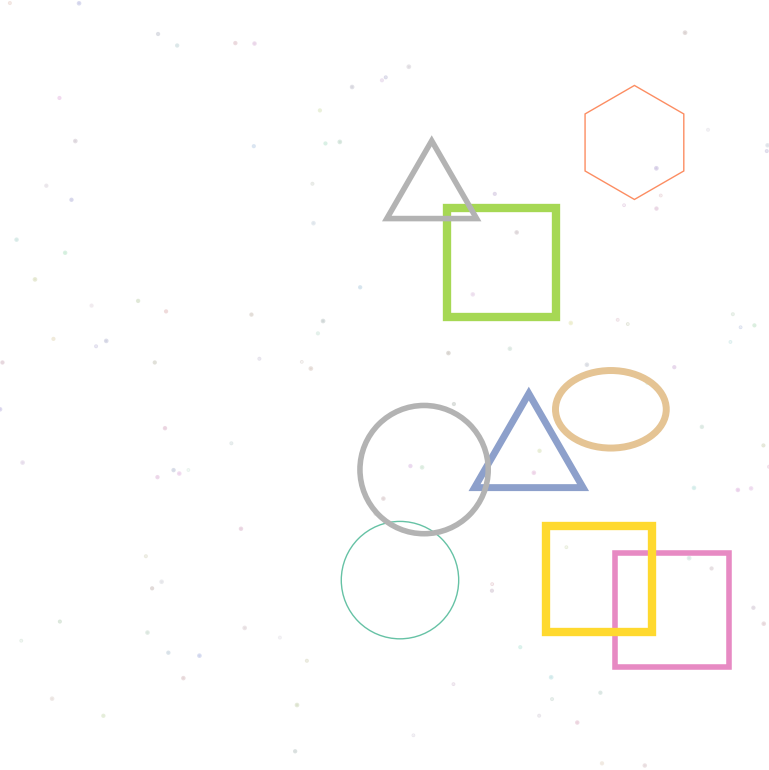[{"shape": "circle", "thickness": 0.5, "radius": 0.38, "center": [0.519, 0.247]}, {"shape": "hexagon", "thickness": 0.5, "radius": 0.37, "center": [0.824, 0.815]}, {"shape": "triangle", "thickness": 2.5, "radius": 0.41, "center": [0.687, 0.407]}, {"shape": "square", "thickness": 2, "radius": 0.37, "center": [0.872, 0.208]}, {"shape": "square", "thickness": 3, "radius": 0.35, "center": [0.651, 0.658]}, {"shape": "square", "thickness": 3, "radius": 0.34, "center": [0.778, 0.248]}, {"shape": "oval", "thickness": 2.5, "radius": 0.36, "center": [0.793, 0.468]}, {"shape": "circle", "thickness": 2, "radius": 0.42, "center": [0.551, 0.39]}, {"shape": "triangle", "thickness": 2, "radius": 0.34, "center": [0.561, 0.75]}]